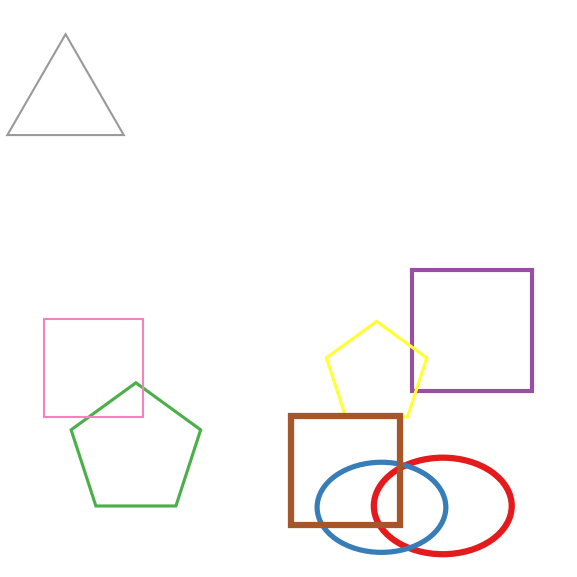[{"shape": "oval", "thickness": 3, "radius": 0.6, "center": [0.767, 0.123]}, {"shape": "oval", "thickness": 2.5, "radius": 0.56, "center": [0.661, 0.121]}, {"shape": "pentagon", "thickness": 1.5, "radius": 0.59, "center": [0.235, 0.218]}, {"shape": "square", "thickness": 2, "radius": 0.52, "center": [0.818, 0.427]}, {"shape": "pentagon", "thickness": 1.5, "radius": 0.46, "center": [0.652, 0.351]}, {"shape": "square", "thickness": 3, "radius": 0.47, "center": [0.598, 0.184]}, {"shape": "square", "thickness": 1, "radius": 0.42, "center": [0.162, 0.362]}, {"shape": "triangle", "thickness": 1, "radius": 0.58, "center": [0.114, 0.823]}]